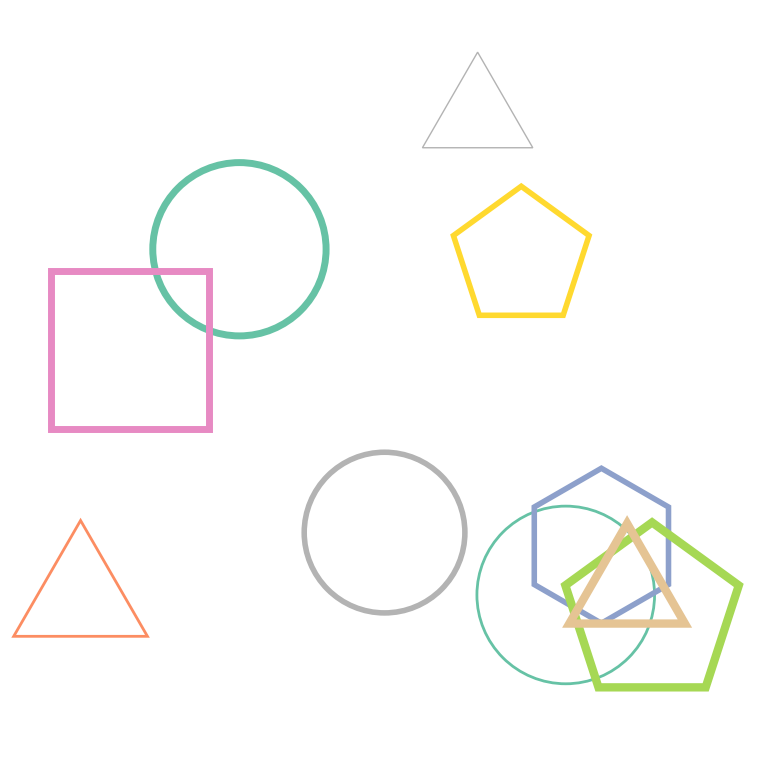[{"shape": "circle", "thickness": 1, "radius": 0.58, "center": [0.735, 0.227]}, {"shape": "circle", "thickness": 2.5, "radius": 0.56, "center": [0.311, 0.676]}, {"shape": "triangle", "thickness": 1, "radius": 0.5, "center": [0.105, 0.224]}, {"shape": "hexagon", "thickness": 2, "radius": 0.5, "center": [0.781, 0.291]}, {"shape": "square", "thickness": 2.5, "radius": 0.52, "center": [0.169, 0.546]}, {"shape": "pentagon", "thickness": 3, "radius": 0.59, "center": [0.847, 0.203]}, {"shape": "pentagon", "thickness": 2, "radius": 0.46, "center": [0.677, 0.665]}, {"shape": "triangle", "thickness": 3, "radius": 0.43, "center": [0.814, 0.233]}, {"shape": "circle", "thickness": 2, "radius": 0.52, "center": [0.499, 0.308]}, {"shape": "triangle", "thickness": 0.5, "radius": 0.41, "center": [0.62, 0.849]}]